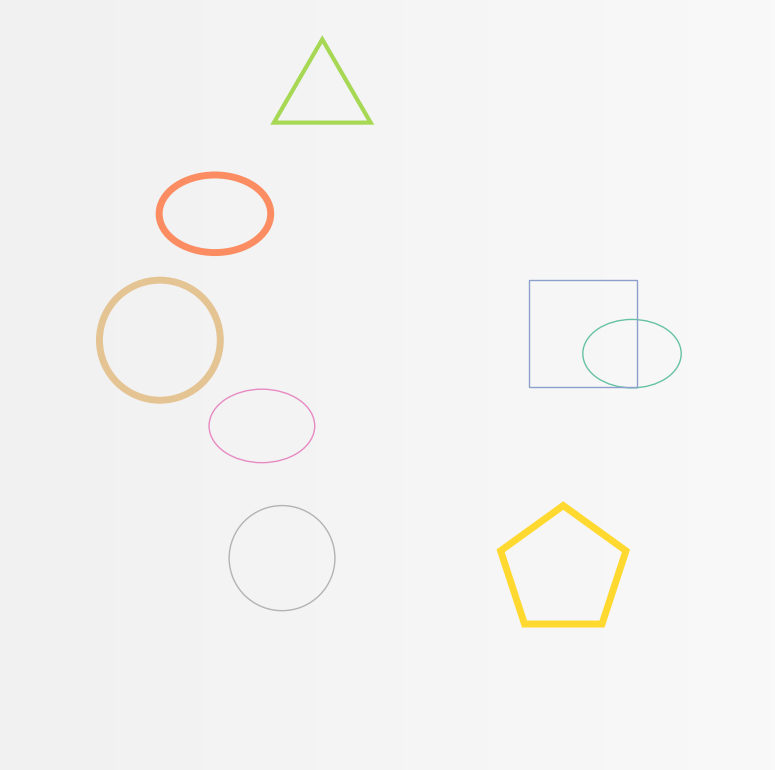[{"shape": "oval", "thickness": 0.5, "radius": 0.32, "center": [0.815, 0.541]}, {"shape": "oval", "thickness": 2.5, "radius": 0.36, "center": [0.277, 0.722]}, {"shape": "square", "thickness": 0.5, "radius": 0.35, "center": [0.752, 0.567]}, {"shape": "oval", "thickness": 0.5, "radius": 0.34, "center": [0.338, 0.447]}, {"shape": "triangle", "thickness": 1.5, "radius": 0.36, "center": [0.416, 0.877]}, {"shape": "pentagon", "thickness": 2.5, "radius": 0.43, "center": [0.727, 0.258]}, {"shape": "circle", "thickness": 2.5, "radius": 0.39, "center": [0.206, 0.558]}, {"shape": "circle", "thickness": 0.5, "radius": 0.34, "center": [0.364, 0.275]}]